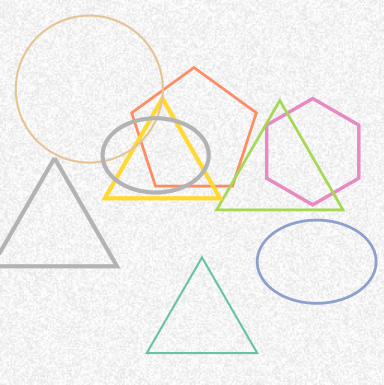[{"shape": "triangle", "thickness": 1.5, "radius": 0.83, "center": [0.525, 0.166]}, {"shape": "pentagon", "thickness": 2, "radius": 0.85, "center": [0.504, 0.654]}, {"shape": "oval", "thickness": 2, "radius": 0.77, "center": [0.822, 0.32]}, {"shape": "hexagon", "thickness": 2.5, "radius": 0.69, "center": [0.812, 0.606]}, {"shape": "triangle", "thickness": 2, "radius": 0.95, "center": [0.727, 0.55]}, {"shape": "triangle", "thickness": 3, "radius": 0.86, "center": [0.422, 0.571]}, {"shape": "circle", "thickness": 1.5, "radius": 0.96, "center": [0.232, 0.769]}, {"shape": "triangle", "thickness": 3, "radius": 0.94, "center": [0.142, 0.402]}, {"shape": "oval", "thickness": 3, "radius": 0.69, "center": [0.404, 0.596]}]